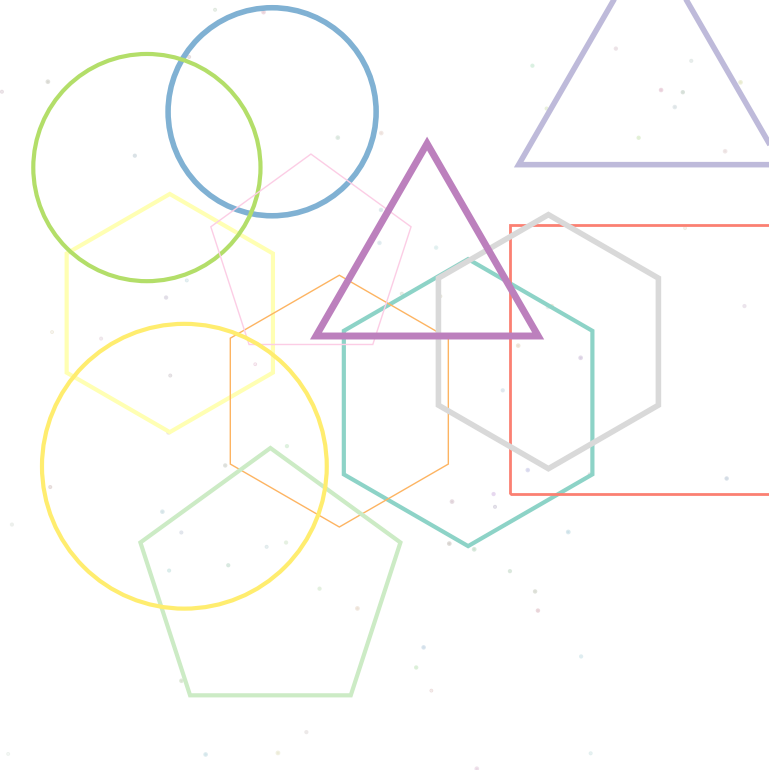[{"shape": "hexagon", "thickness": 1.5, "radius": 0.93, "center": [0.608, 0.477]}, {"shape": "hexagon", "thickness": 1.5, "radius": 0.77, "center": [0.221, 0.593]}, {"shape": "triangle", "thickness": 2, "radius": 0.99, "center": [0.844, 0.885]}, {"shape": "square", "thickness": 1, "radius": 0.87, "center": [0.837, 0.533]}, {"shape": "circle", "thickness": 2, "radius": 0.68, "center": [0.353, 0.855]}, {"shape": "hexagon", "thickness": 0.5, "radius": 0.82, "center": [0.441, 0.479]}, {"shape": "circle", "thickness": 1.5, "radius": 0.74, "center": [0.191, 0.782]}, {"shape": "pentagon", "thickness": 0.5, "radius": 0.68, "center": [0.404, 0.663]}, {"shape": "hexagon", "thickness": 2, "radius": 0.82, "center": [0.712, 0.556]}, {"shape": "triangle", "thickness": 2.5, "radius": 0.83, "center": [0.555, 0.647]}, {"shape": "pentagon", "thickness": 1.5, "radius": 0.89, "center": [0.351, 0.241]}, {"shape": "circle", "thickness": 1.5, "radius": 0.92, "center": [0.239, 0.394]}]